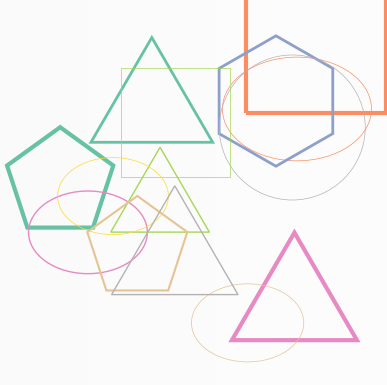[{"shape": "triangle", "thickness": 2, "radius": 0.91, "center": [0.392, 0.721]}, {"shape": "pentagon", "thickness": 3, "radius": 0.72, "center": [0.155, 0.525]}, {"shape": "square", "thickness": 3, "radius": 0.91, "center": [0.816, 0.889]}, {"shape": "oval", "thickness": 0.5, "radius": 0.96, "center": [0.766, 0.717]}, {"shape": "hexagon", "thickness": 2, "radius": 0.85, "center": [0.712, 0.738]}, {"shape": "oval", "thickness": 1, "radius": 0.77, "center": [0.227, 0.397]}, {"shape": "triangle", "thickness": 3, "radius": 0.93, "center": [0.76, 0.21]}, {"shape": "square", "thickness": 0.5, "radius": 0.71, "center": [0.452, 0.681]}, {"shape": "triangle", "thickness": 1, "radius": 0.73, "center": [0.413, 0.471]}, {"shape": "oval", "thickness": 0.5, "radius": 0.71, "center": [0.292, 0.491]}, {"shape": "oval", "thickness": 0.5, "radius": 0.72, "center": [0.639, 0.161]}, {"shape": "pentagon", "thickness": 1.5, "radius": 0.68, "center": [0.354, 0.355]}, {"shape": "triangle", "thickness": 1, "radius": 0.94, "center": [0.451, 0.329]}, {"shape": "circle", "thickness": 0.5, "radius": 0.94, "center": [0.754, 0.669]}]